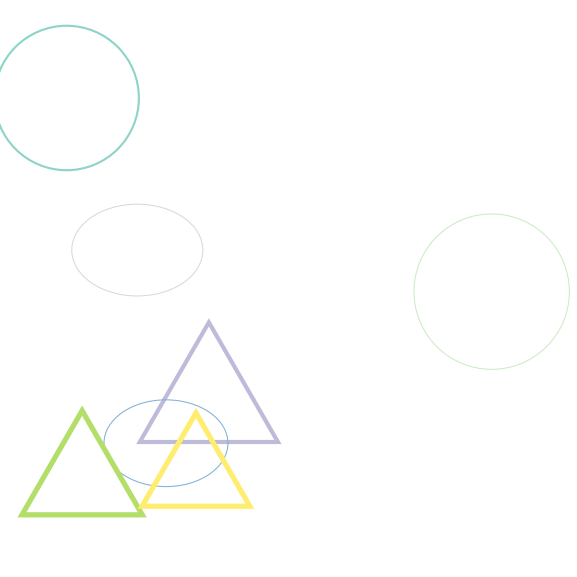[{"shape": "circle", "thickness": 1, "radius": 0.63, "center": [0.115, 0.829]}, {"shape": "triangle", "thickness": 2, "radius": 0.69, "center": [0.362, 0.303]}, {"shape": "oval", "thickness": 0.5, "radius": 0.54, "center": [0.287, 0.232]}, {"shape": "triangle", "thickness": 2.5, "radius": 0.6, "center": [0.142, 0.168]}, {"shape": "oval", "thickness": 0.5, "radius": 0.57, "center": [0.238, 0.566]}, {"shape": "circle", "thickness": 0.5, "radius": 0.67, "center": [0.851, 0.494]}, {"shape": "triangle", "thickness": 2.5, "radius": 0.54, "center": [0.339, 0.176]}]